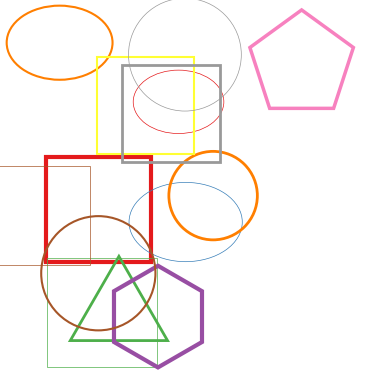[{"shape": "oval", "thickness": 0.5, "radius": 0.59, "center": [0.464, 0.735]}, {"shape": "square", "thickness": 3, "radius": 0.68, "center": [0.256, 0.456]}, {"shape": "oval", "thickness": 0.5, "radius": 0.74, "center": [0.482, 0.423]}, {"shape": "triangle", "thickness": 2, "radius": 0.73, "center": [0.309, 0.188]}, {"shape": "square", "thickness": 0.5, "radius": 0.71, "center": [0.265, 0.188]}, {"shape": "hexagon", "thickness": 3, "radius": 0.66, "center": [0.41, 0.178]}, {"shape": "circle", "thickness": 2, "radius": 0.57, "center": [0.554, 0.492]}, {"shape": "oval", "thickness": 1.5, "radius": 0.69, "center": [0.155, 0.889]}, {"shape": "square", "thickness": 1.5, "radius": 0.63, "center": [0.377, 0.727]}, {"shape": "circle", "thickness": 1.5, "radius": 0.74, "center": [0.255, 0.29]}, {"shape": "square", "thickness": 0.5, "radius": 0.65, "center": [0.105, 0.44]}, {"shape": "pentagon", "thickness": 2.5, "radius": 0.71, "center": [0.783, 0.833]}, {"shape": "square", "thickness": 2, "radius": 0.63, "center": [0.444, 0.705]}, {"shape": "circle", "thickness": 0.5, "radius": 0.73, "center": [0.48, 0.858]}]